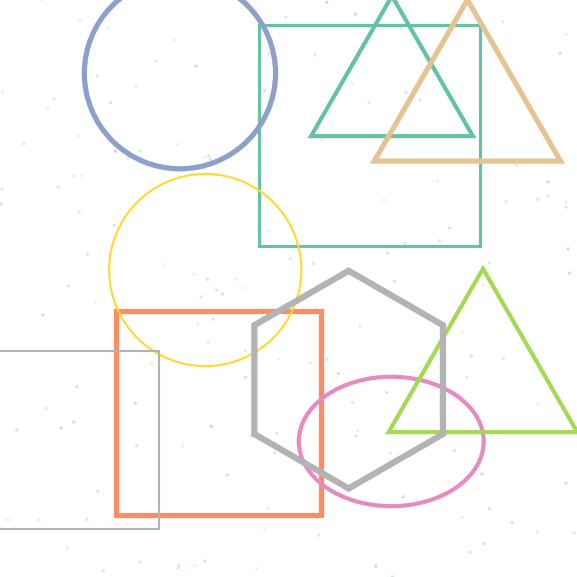[{"shape": "triangle", "thickness": 2, "radius": 0.81, "center": [0.679, 0.844]}, {"shape": "square", "thickness": 1.5, "radius": 0.96, "center": [0.64, 0.764]}, {"shape": "square", "thickness": 2.5, "radius": 0.89, "center": [0.378, 0.284]}, {"shape": "circle", "thickness": 2.5, "radius": 0.83, "center": [0.312, 0.872]}, {"shape": "oval", "thickness": 2, "radius": 0.8, "center": [0.677, 0.235]}, {"shape": "triangle", "thickness": 2, "radius": 0.94, "center": [0.836, 0.345]}, {"shape": "circle", "thickness": 1, "radius": 0.83, "center": [0.355, 0.532]}, {"shape": "triangle", "thickness": 2.5, "radius": 0.93, "center": [0.809, 0.813]}, {"shape": "square", "thickness": 1, "radius": 0.77, "center": [0.121, 0.237]}, {"shape": "hexagon", "thickness": 3, "radius": 0.94, "center": [0.604, 0.342]}]